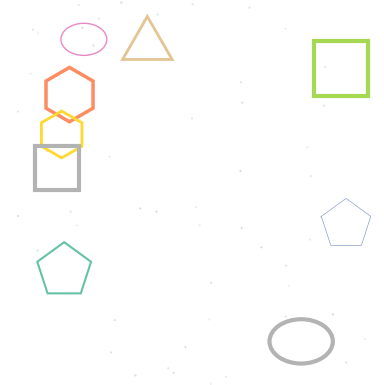[{"shape": "pentagon", "thickness": 1.5, "radius": 0.37, "center": [0.167, 0.297]}, {"shape": "hexagon", "thickness": 2.5, "radius": 0.35, "center": [0.181, 0.754]}, {"shape": "pentagon", "thickness": 0.5, "radius": 0.34, "center": [0.899, 0.417]}, {"shape": "oval", "thickness": 1, "radius": 0.3, "center": [0.218, 0.898]}, {"shape": "square", "thickness": 3, "radius": 0.35, "center": [0.886, 0.822]}, {"shape": "hexagon", "thickness": 2, "radius": 0.3, "center": [0.16, 0.651]}, {"shape": "triangle", "thickness": 2, "radius": 0.37, "center": [0.383, 0.883]}, {"shape": "oval", "thickness": 3, "radius": 0.41, "center": [0.782, 0.113]}, {"shape": "square", "thickness": 3, "radius": 0.29, "center": [0.148, 0.564]}]